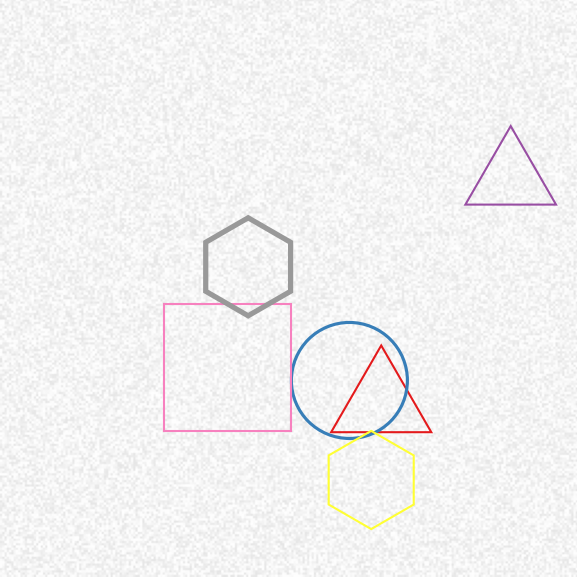[{"shape": "triangle", "thickness": 1, "radius": 0.5, "center": [0.66, 0.301]}, {"shape": "circle", "thickness": 1.5, "radius": 0.5, "center": [0.605, 0.34]}, {"shape": "triangle", "thickness": 1, "radius": 0.45, "center": [0.884, 0.69]}, {"shape": "hexagon", "thickness": 1, "radius": 0.43, "center": [0.643, 0.168]}, {"shape": "square", "thickness": 1, "radius": 0.55, "center": [0.394, 0.363]}, {"shape": "hexagon", "thickness": 2.5, "radius": 0.42, "center": [0.43, 0.537]}]